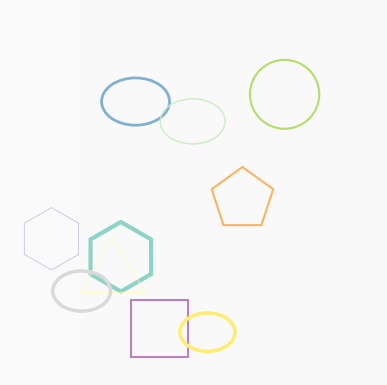[{"shape": "hexagon", "thickness": 3, "radius": 0.45, "center": [0.312, 0.333]}, {"shape": "triangle", "thickness": 0.5, "radius": 0.48, "center": [0.29, 0.289]}, {"shape": "hexagon", "thickness": 0.5, "radius": 0.4, "center": [0.133, 0.38]}, {"shape": "oval", "thickness": 2, "radius": 0.44, "center": [0.35, 0.736]}, {"shape": "pentagon", "thickness": 1.5, "radius": 0.42, "center": [0.626, 0.483]}, {"shape": "circle", "thickness": 1.5, "radius": 0.45, "center": [0.734, 0.755]}, {"shape": "oval", "thickness": 2.5, "radius": 0.37, "center": [0.211, 0.244]}, {"shape": "square", "thickness": 1.5, "radius": 0.37, "center": [0.412, 0.147]}, {"shape": "oval", "thickness": 1, "radius": 0.42, "center": [0.497, 0.685]}, {"shape": "oval", "thickness": 2.5, "radius": 0.36, "center": [0.535, 0.137]}]